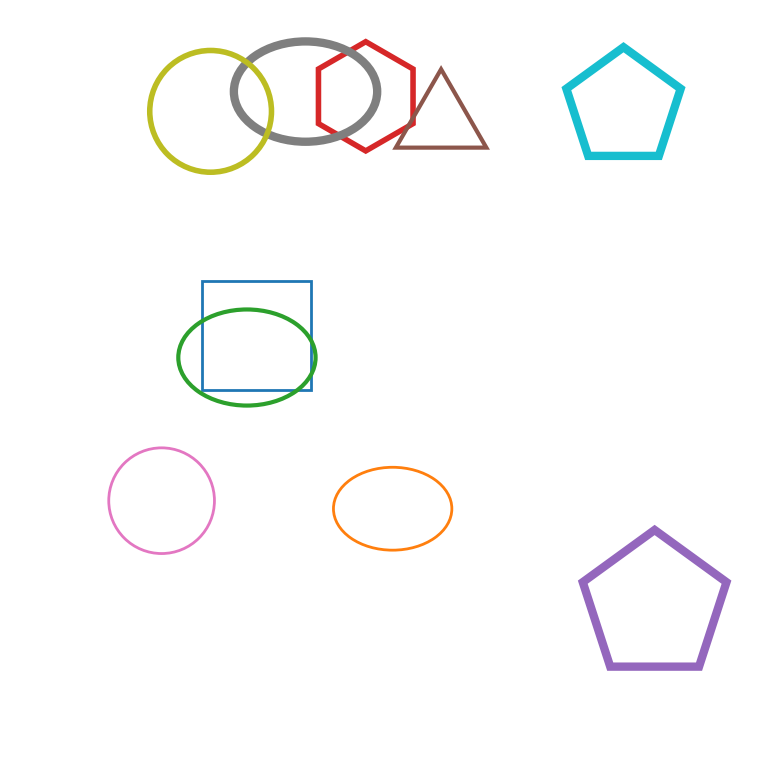[{"shape": "square", "thickness": 1, "radius": 0.35, "center": [0.333, 0.565]}, {"shape": "oval", "thickness": 1, "radius": 0.38, "center": [0.51, 0.339]}, {"shape": "oval", "thickness": 1.5, "radius": 0.45, "center": [0.321, 0.536]}, {"shape": "hexagon", "thickness": 2, "radius": 0.35, "center": [0.475, 0.875]}, {"shape": "pentagon", "thickness": 3, "radius": 0.49, "center": [0.85, 0.214]}, {"shape": "triangle", "thickness": 1.5, "radius": 0.34, "center": [0.573, 0.842]}, {"shape": "circle", "thickness": 1, "radius": 0.34, "center": [0.21, 0.35]}, {"shape": "oval", "thickness": 3, "radius": 0.47, "center": [0.397, 0.881]}, {"shape": "circle", "thickness": 2, "radius": 0.4, "center": [0.274, 0.855]}, {"shape": "pentagon", "thickness": 3, "radius": 0.39, "center": [0.81, 0.861]}]